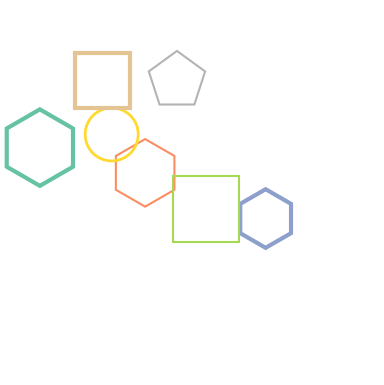[{"shape": "hexagon", "thickness": 3, "radius": 0.5, "center": [0.104, 0.617]}, {"shape": "hexagon", "thickness": 1.5, "radius": 0.44, "center": [0.377, 0.551]}, {"shape": "hexagon", "thickness": 3, "radius": 0.38, "center": [0.69, 0.432]}, {"shape": "square", "thickness": 1.5, "radius": 0.43, "center": [0.536, 0.458]}, {"shape": "circle", "thickness": 2, "radius": 0.34, "center": [0.29, 0.651]}, {"shape": "square", "thickness": 3, "radius": 0.36, "center": [0.265, 0.79]}, {"shape": "pentagon", "thickness": 1.5, "radius": 0.38, "center": [0.46, 0.791]}]